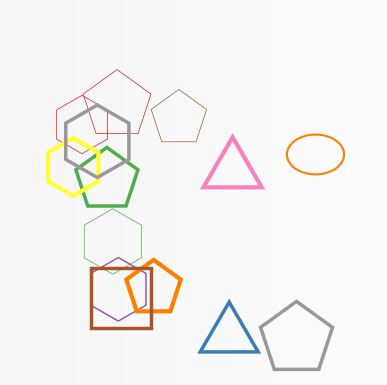[{"shape": "pentagon", "thickness": 0.5, "radius": 0.46, "center": [0.302, 0.727]}, {"shape": "hexagon", "thickness": 0.5, "radius": 0.38, "center": [0.211, 0.677]}, {"shape": "triangle", "thickness": 2.5, "radius": 0.43, "center": [0.591, 0.129]}, {"shape": "pentagon", "thickness": 2.5, "radius": 0.42, "center": [0.276, 0.533]}, {"shape": "hexagon", "thickness": 0.5, "radius": 0.42, "center": [0.291, 0.373]}, {"shape": "hexagon", "thickness": 1, "radius": 0.41, "center": [0.305, 0.249]}, {"shape": "oval", "thickness": 1.5, "radius": 0.37, "center": [0.814, 0.599]}, {"shape": "pentagon", "thickness": 3, "radius": 0.37, "center": [0.396, 0.251]}, {"shape": "hexagon", "thickness": 3, "radius": 0.37, "center": [0.189, 0.566]}, {"shape": "pentagon", "thickness": 0.5, "radius": 0.38, "center": [0.462, 0.692]}, {"shape": "square", "thickness": 2.5, "radius": 0.39, "center": [0.313, 0.225]}, {"shape": "triangle", "thickness": 3, "radius": 0.43, "center": [0.6, 0.557]}, {"shape": "pentagon", "thickness": 2.5, "radius": 0.49, "center": [0.765, 0.12]}, {"shape": "hexagon", "thickness": 2.5, "radius": 0.47, "center": [0.251, 0.633]}]